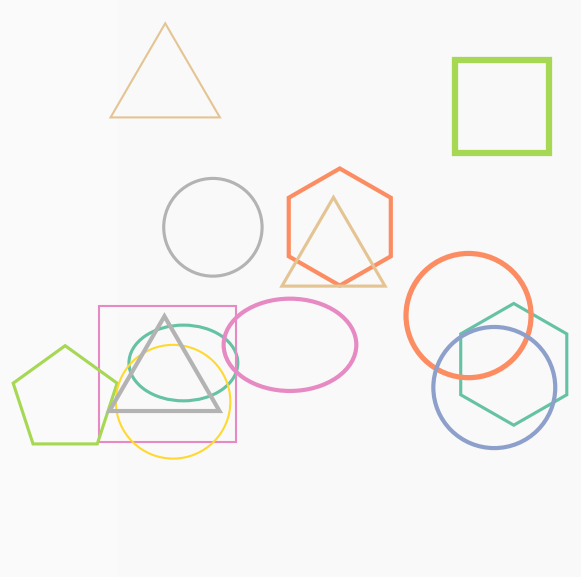[{"shape": "oval", "thickness": 1.5, "radius": 0.47, "center": [0.315, 0.371]}, {"shape": "hexagon", "thickness": 1.5, "radius": 0.53, "center": [0.884, 0.368]}, {"shape": "hexagon", "thickness": 2, "radius": 0.51, "center": [0.585, 0.606]}, {"shape": "circle", "thickness": 2.5, "radius": 0.54, "center": [0.806, 0.453]}, {"shape": "circle", "thickness": 2, "radius": 0.52, "center": [0.85, 0.328]}, {"shape": "oval", "thickness": 2, "radius": 0.57, "center": [0.499, 0.402]}, {"shape": "square", "thickness": 1, "radius": 0.59, "center": [0.288, 0.352]}, {"shape": "square", "thickness": 3, "radius": 0.4, "center": [0.864, 0.815]}, {"shape": "pentagon", "thickness": 1.5, "radius": 0.47, "center": [0.112, 0.307]}, {"shape": "circle", "thickness": 1, "radius": 0.49, "center": [0.298, 0.303]}, {"shape": "triangle", "thickness": 1, "radius": 0.54, "center": [0.284, 0.85]}, {"shape": "triangle", "thickness": 1.5, "radius": 0.51, "center": [0.574, 0.555]}, {"shape": "triangle", "thickness": 2, "radius": 0.55, "center": [0.283, 0.342]}, {"shape": "circle", "thickness": 1.5, "radius": 0.42, "center": [0.366, 0.606]}]